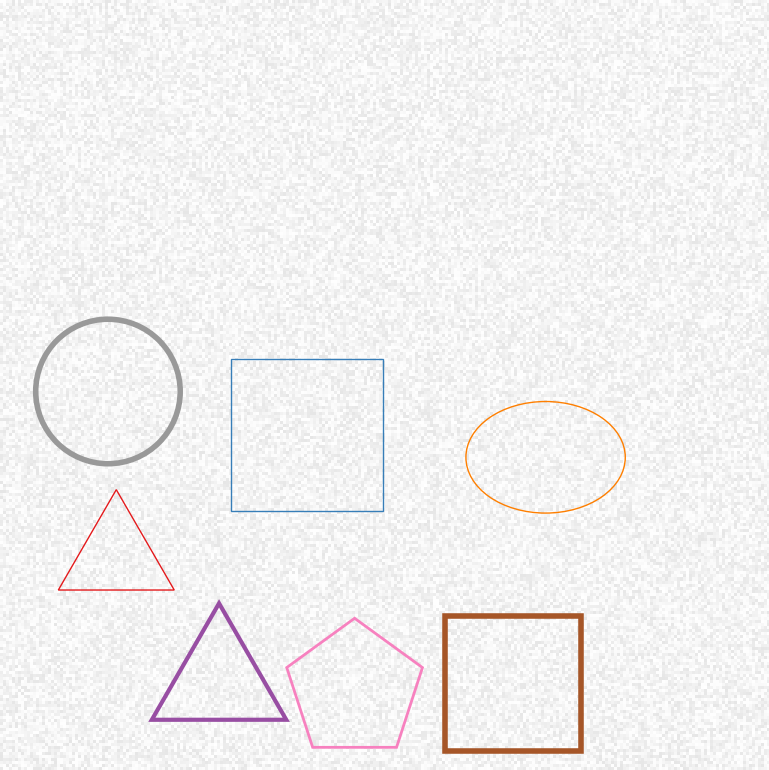[{"shape": "triangle", "thickness": 0.5, "radius": 0.43, "center": [0.151, 0.277]}, {"shape": "square", "thickness": 0.5, "radius": 0.49, "center": [0.399, 0.435]}, {"shape": "triangle", "thickness": 1.5, "radius": 0.5, "center": [0.284, 0.116]}, {"shape": "oval", "thickness": 0.5, "radius": 0.52, "center": [0.709, 0.406]}, {"shape": "square", "thickness": 2, "radius": 0.44, "center": [0.666, 0.112]}, {"shape": "pentagon", "thickness": 1, "radius": 0.46, "center": [0.461, 0.104]}, {"shape": "circle", "thickness": 2, "radius": 0.47, "center": [0.14, 0.492]}]